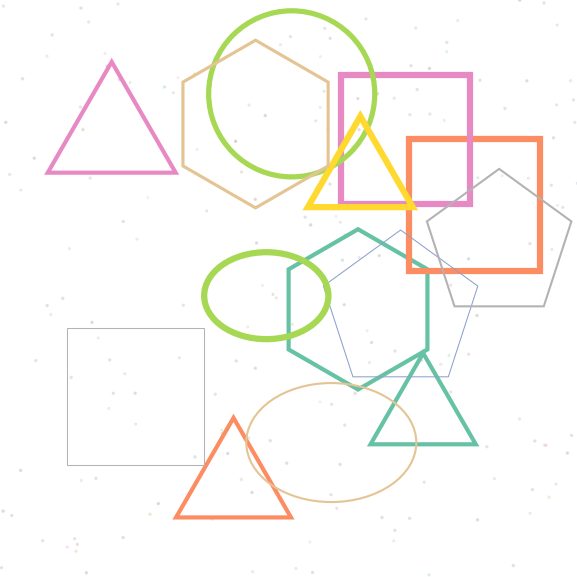[{"shape": "triangle", "thickness": 2, "radius": 0.53, "center": [0.733, 0.282]}, {"shape": "hexagon", "thickness": 2, "radius": 0.69, "center": [0.62, 0.463]}, {"shape": "square", "thickness": 3, "radius": 0.57, "center": [0.822, 0.644]}, {"shape": "triangle", "thickness": 2, "radius": 0.57, "center": [0.404, 0.161]}, {"shape": "pentagon", "thickness": 0.5, "radius": 0.7, "center": [0.694, 0.46]}, {"shape": "square", "thickness": 3, "radius": 0.56, "center": [0.702, 0.758]}, {"shape": "triangle", "thickness": 2, "radius": 0.64, "center": [0.193, 0.764]}, {"shape": "oval", "thickness": 3, "radius": 0.54, "center": [0.461, 0.487]}, {"shape": "circle", "thickness": 2.5, "radius": 0.72, "center": [0.505, 0.837]}, {"shape": "triangle", "thickness": 3, "radius": 0.52, "center": [0.624, 0.693]}, {"shape": "oval", "thickness": 1, "radius": 0.74, "center": [0.574, 0.233]}, {"shape": "hexagon", "thickness": 1.5, "radius": 0.73, "center": [0.443, 0.784]}, {"shape": "square", "thickness": 0.5, "radius": 0.59, "center": [0.234, 0.312]}, {"shape": "pentagon", "thickness": 1, "radius": 0.66, "center": [0.864, 0.575]}]